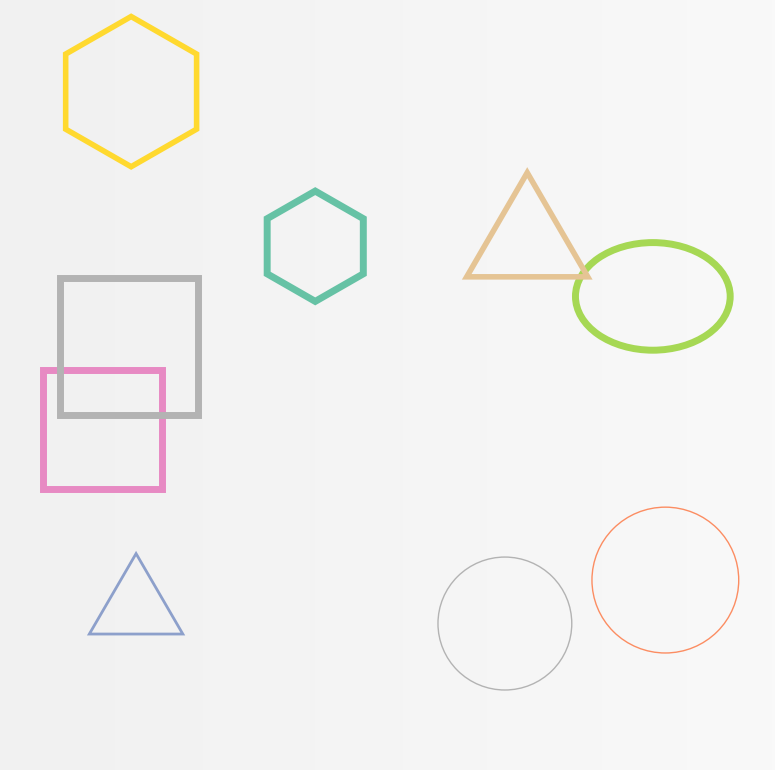[{"shape": "hexagon", "thickness": 2.5, "radius": 0.36, "center": [0.407, 0.68]}, {"shape": "circle", "thickness": 0.5, "radius": 0.47, "center": [0.859, 0.247]}, {"shape": "triangle", "thickness": 1, "radius": 0.35, "center": [0.176, 0.211]}, {"shape": "square", "thickness": 2.5, "radius": 0.39, "center": [0.132, 0.442]}, {"shape": "oval", "thickness": 2.5, "radius": 0.5, "center": [0.842, 0.615]}, {"shape": "hexagon", "thickness": 2, "radius": 0.49, "center": [0.169, 0.881]}, {"shape": "triangle", "thickness": 2, "radius": 0.45, "center": [0.68, 0.686]}, {"shape": "square", "thickness": 2.5, "radius": 0.45, "center": [0.167, 0.55]}, {"shape": "circle", "thickness": 0.5, "radius": 0.43, "center": [0.651, 0.19]}]